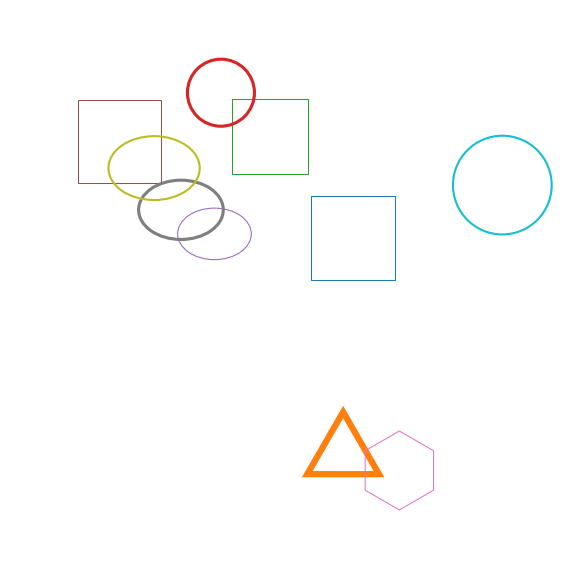[{"shape": "square", "thickness": 0.5, "radius": 0.36, "center": [0.611, 0.587]}, {"shape": "triangle", "thickness": 3, "radius": 0.36, "center": [0.594, 0.214]}, {"shape": "square", "thickness": 0.5, "radius": 0.33, "center": [0.467, 0.763]}, {"shape": "circle", "thickness": 1.5, "radius": 0.29, "center": [0.383, 0.839]}, {"shape": "oval", "thickness": 0.5, "radius": 0.32, "center": [0.371, 0.594]}, {"shape": "square", "thickness": 0.5, "radius": 0.36, "center": [0.206, 0.755]}, {"shape": "hexagon", "thickness": 0.5, "radius": 0.34, "center": [0.692, 0.184]}, {"shape": "oval", "thickness": 1.5, "radius": 0.37, "center": [0.313, 0.636]}, {"shape": "oval", "thickness": 1, "radius": 0.4, "center": [0.267, 0.708]}, {"shape": "circle", "thickness": 1, "radius": 0.43, "center": [0.87, 0.679]}]